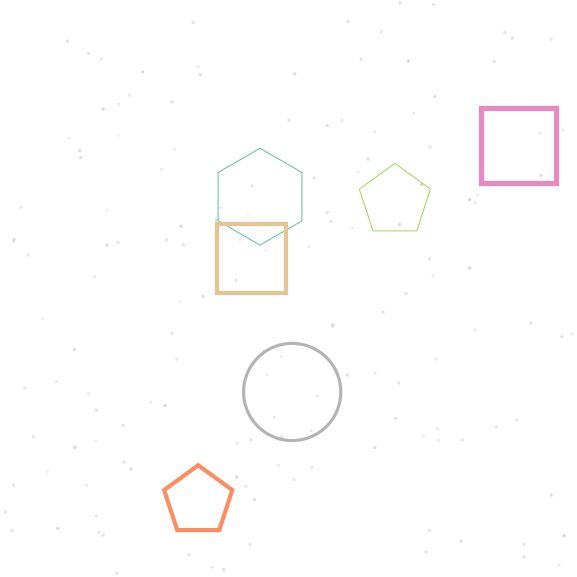[{"shape": "hexagon", "thickness": 0.5, "radius": 0.42, "center": [0.45, 0.659]}, {"shape": "pentagon", "thickness": 2, "radius": 0.31, "center": [0.343, 0.131]}, {"shape": "square", "thickness": 2.5, "radius": 0.32, "center": [0.898, 0.747]}, {"shape": "pentagon", "thickness": 0.5, "radius": 0.32, "center": [0.684, 0.652]}, {"shape": "square", "thickness": 2, "radius": 0.3, "center": [0.435, 0.552]}, {"shape": "circle", "thickness": 1.5, "radius": 0.42, "center": [0.506, 0.32]}]